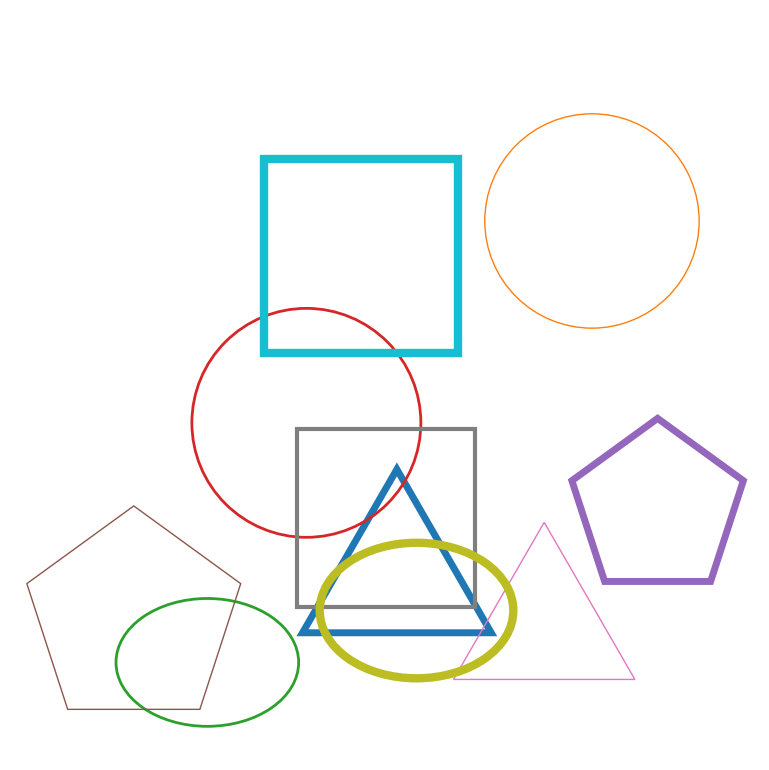[{"shape": "triangle", "thickness": 2.5, "radius": 0.71, "center": [0.515, 0.249]}, {"shape": "circle", "thickness": 0.5, "radius": 0.7, "center": [0.769, 0.713]}, {"shape": "oval", "thickness": 1, "radius": 0.59, "center": [0.269, 0.14]}, {"shape": "circle", "thickness": 1, "radius": 0.74, "center": [0.398, 0.451]}, {"shape": "pentagon", "thickness": 2.5, "radius": 0.59, "center": [0.854, 0.34]}, {"shape": "pentagon", "thickness": 0.5, "radius": 0.73, "center": [0.174, 0.197]}, {"shape": "triangle", "thickness": 0.5, "radius": 0.68, "center": [0.707, 0.186]}, {"shape": "square", "thickness": 1.5, "radius": 0.58, "center": [0.501, 0.327]}, {"shape": "oval", "thickness": 3, "radius": 0.63, "center": [0.541, 0.207]}, {"shape": "square", "thickness": 3, "radius": 0.63, "center": [0.469, 0.667]}]